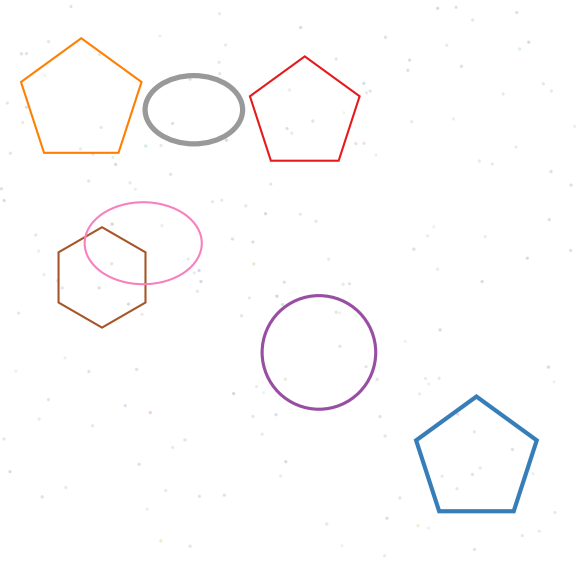[{"shape": "pentagon", "thickness": 1, "radius": 0.5, "center": [0.528, 0.802]}, {"shape": "pentagon", "thickness": 2, "radius": 0.55, "center": [0.825, 0.203]}, {"shape": "circle", "thickness": 1.5, "radius": 0.49, "center": [0.552, 0.389]}, {"shape": "pentagon", "thickness": 1, "radius": 0.55, "center": [0.141, 0.823]}, {"shape": "hexagon", "thickness": 1, "radius": 0.43, "center": [0.177, 0.519]}, {"shape": "oval", "thickness": 1, "radius": 0.51, "center": [0.248, 0.578]}, {"shape": "oval", "thickness": 2.5, "radius": 0.42, "center": [0.336, 0.809]}]